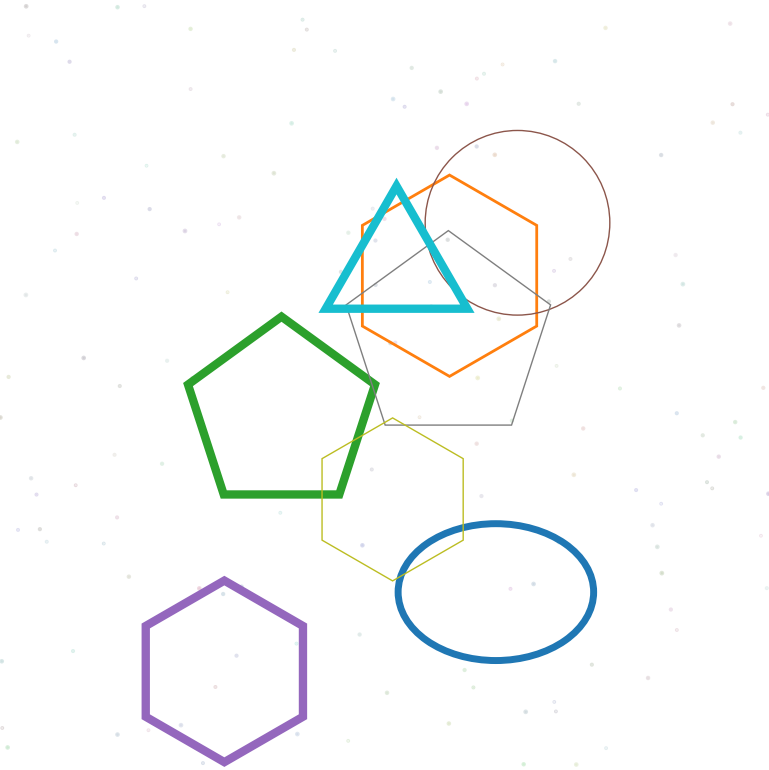[{"shape": "oval", "thickness": 2.5, "radius": 0.63, "center": [0.644, 0.231]}, {"shape": "hexagon", "thickness": 1, "radius": 0.65, "center": [0.584, 0.642]}, {"shape": "pentagon", "thickness": 3, "radius": 0.64, "center": [0.366, 0.461]}, {"shape": "hexagon", "thickness": 3, "radius": 0.59, "center": [0.291, 0.128]}, {"shape": "circle", "thickness": 0.5, "radius": 0.6, "center": [0.672, 0.711]}, {"shape": "pentagon", "thickness": 0.5, "radius": 0.7, "center": [0.582, 0.561]}, {"shape": "hexagon", "thickness": 0.5, "radius": 0.53, "center": [0.51, 0.351]}, {"shape": "triangle", "thickness": 3, "radius": 0.53, "center": [0.515, 0.652]}]